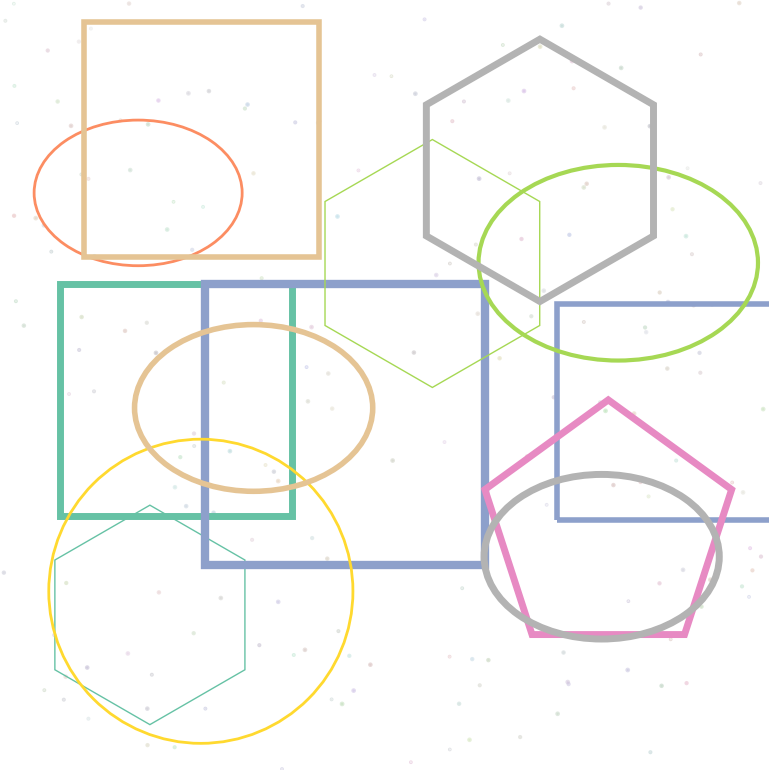[{"shape": "hexagon", "thickness": 0.5, "radius": 0.71, "center": [0.195, 0.201]}, {"shape": "square", "thickness": 2.5, "radius": 0.75, "center": [0.228, 0.481]}, {"shape": "oval", "thickness": 1, "radius": 0.68, "center": [0.179, 0.749]}, {"shape": "square", "thickness": 3, "radius": 0.91, "center": [0.448, 0.448]}, {"shape": "square", "thickness": 2, "radius": 0.7, "center": [0.864, 0.465]}, {"shape": "pentagon", "thickness": 2.5, "radius": 0.84, "center": [0.79, 0.312]}, {"shape": "hexagon", "thickness": 0.5, "radius": 0.8, "center": [0.562, 0.658]}, {"shape": "oval", "thickness": 1.5, "radius": 0.91, "center": [0.803, 0.659]}, {"shape": "circle", "thickness": 1, "radius": 0.99, "center": [0.261, 0.232]}, {"shape": "oval", "thickness": 2, "radius": 0.77, "center": [0.329, 0.47]}, {"shape": "square", "thickness": 2, "radius": 0.76, "center": [0.261, 0.819]}, {"shape": "oval", "thickness": 2.5, "radius": 0.76, "center": [0.781, 0.277]}, {"shape": "hexagon", "thickness": 2.5, "radius": 0.85, "center": [0.701, 0.779]}]